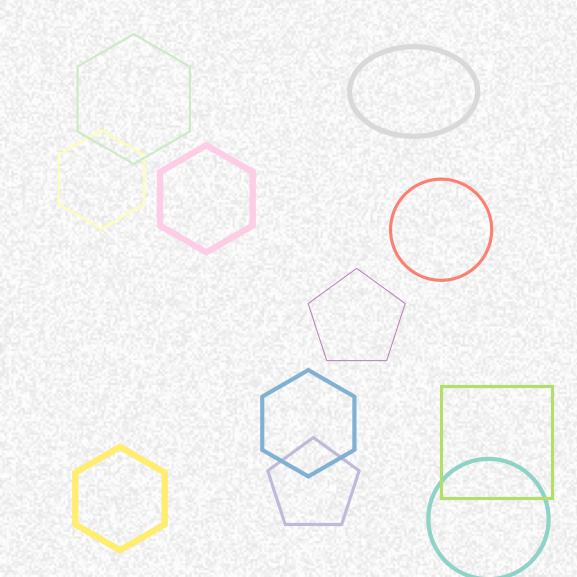[{"shape": "circle", "thickness": 2, "radius": 0.52, "center": [0.846, 0.1]}, {"shape": "hexagon", "thickness": 1, "radius": 0.43, "center": [0.176, 0.688]}, {"shape": "pentagon", "thickness": 1.5, "radius": 0.42, "center": [0.543, 0.158]}, {"shape": "circle", "thickness": 1.5, "radius": 0.44, "center": [0.764, 0.601]}, {"shape": "hexagon", "thickness": 2, "radius": 0.46, "center": [0.534, 0.266]}, {"shape": "square", "thickness": 1.5, "radius": 0.48, "center": [0.86, 0.234]}, {"shape": "hexagon", "thickness": 3, "radius": 0.46, "center": [0.357, 0.655]}, {"shape": "oval", "thickness": 2.5, "radius": 0.55, "center": [0.716, 0.841]}, {"shape": "pentagon", "thickness": 0.5, "radius": 0.44, "center": [0.618, 0.446]}, {"shape": "hexagon", "thickness": 1, "radius": 0.56, "center": [0.232, 0.828]}, {"shape": "hexagon", "thickness": 3, "radius": 0.45, "center": [0.208, 0.136]}]